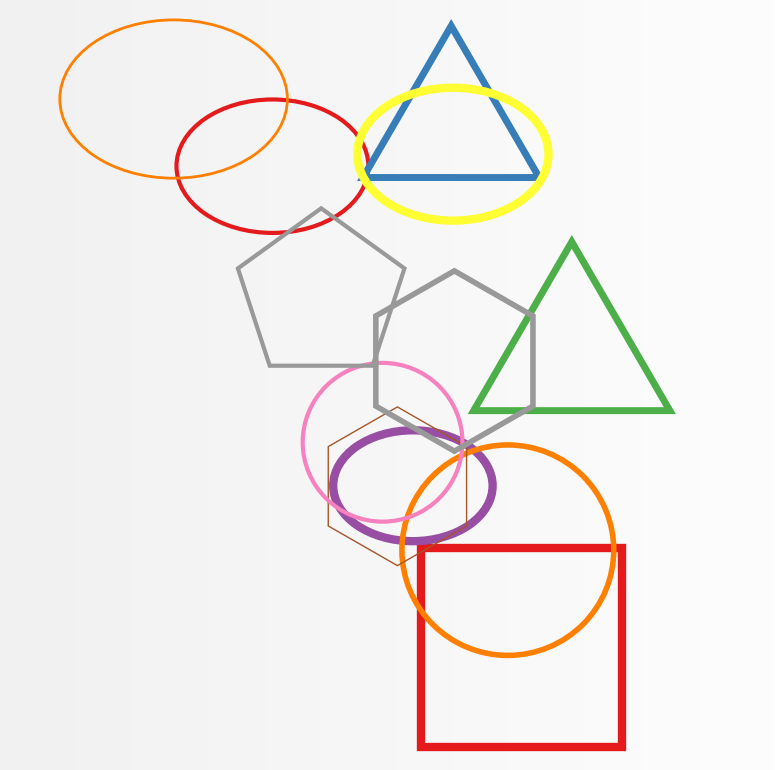[{"shape": "oval", "thickness": 1.5, "radius": 0.62, "center": [0.352, 0.784]}, {"shape": "square", "thickness": 3, "radius": 0.65, "center": [0.673, 0.159]}, {"shape": "triangle", "thickness": 2.5, "radius": 0.66, "center": [0.582, 0.835]}, {"shape": "triangle", "thickness": 2.5, "radius": 0.73, "center": [0.738, 0.54]}, {"shape": "oval", "thickness": 3, "radius": 0.51, "center": [0.533, 0.369]}, {"shape": "circle", "thickness": 2, "radius": 0.68, "center": [0.655, 0.285]}, {"shape": "oval", "thickness": 1, "radius": 0.73, "center": [0.224, 0.871]}, {"shape": "oval", "thickness": 3, "radius": 0.62, "center": [0.584, 0.8]}, {"shape": "hexagon", "thickness": 0.5, "radius": 0.52, "center": [0.513, 0.368]}, {"shape": "circle", "thickness": 1.5, "radius": 0.52, "center": [0.494, 0.426]}, {"shape": "pentagon", "thickness": 1.5, "radius": 0.56, "center": [0.414, 0.616]}, {"shape": "hexagon", "thickness": 2, "radius": 0.59, "center": [0.586, 0.531]}]